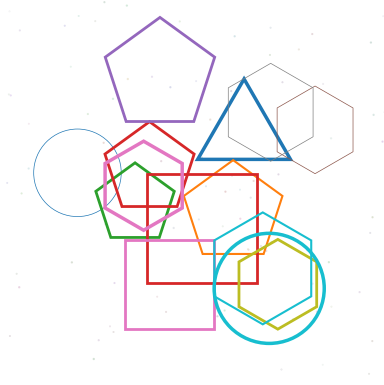[{"shape": "triangle", "thickness": 2.5, "radius": 0.7, "center": [0.634, 0.656]}, {"shape": "circle", "thickness": 0.5, "radius": 0.57, "center": [0.201, 0.551]}, {"shape": "pentagon", "thickness": 1.5, "radius": 0.67, "center": [0.606, 0.449]}, {"shape": "pentagon", "thickness": 2, "radius": 0.54, "center": [0.351, 0.47]}, {"shape": "pentagon", "thickness": 2, "radius": 0.61, "center": [0.388, 0.562]}, {"shape": "square", "thickness": 2, "radius": 0.71, "center": [0.525, 0.406]}, {"shape": "pentagon", "thickness": 2, "radius": 0.75, "center": [0.416, 0.805]}, {"shape": "hexagon", "thickness": 0.5, "radius": 0.57, "center": [0.818, 0.663]}, {"shape": "square", "thickness": 2, "radius": 0.58, "center": [0.44, 0.261]}, {"shape": "hexagon", "thickness": 2.5, "radius": 0.58, "center": [0.373, 0.518]}, {"shape": "hexagon", "thickness": 0.5, "radius": 0.64, "center": [0.703, 0.708]}, {"shape": "hexagon", "thickness": 2, "radius": 0.58, "center": [0.722, 0.262]}, {"shape": "hexagon", "thickness": 1.5, "radius": 0.73, "center": [0.683, 0.303]}, {"shape": "circle", "thickness": 2.5, "radius": 0.71, "center": [0.699, 0.251]}]